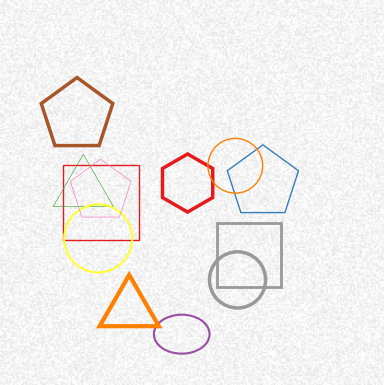[{"shape": "square", "thickness": 1, "radius": 0.49, "center": [0.262, 0.474]}, {"shape": "hexagon", "thickness": 2.5, "radius": 0.38, "center": [0.487, 0.525]}, {"shape": "pentagon", "thickness": 1, "radius": 0.49, "center": [0.683, 0.527]}, {"shape": "triangle", "thickness": 0.5, "radius": 0.45, "center": [0.216, 0.509]}, {"shape": "oval", "thickness": 1.5, "radius": 0.36, "center": [0.472, 0.132]}, {"shape": "circle", "thickness": 1, "radius": 0.36, "center": [0.611, 0.569]}, {"shape": "triangle", "thickness": 3, "radius": 0.44, "center": [0.336, 0.197]}, {"shape": "circle", "thickness": 1.5, "radius": 0.44, "center": [0.255, 0.381]}, {"shape": "pentagon", "thickness": 2.5, "radius": 0.49, "center": [0.2, 0.701]}, {"shape": "pentagon", "thickness": 0.5, "radius": 0.41, "center": [0.262, 0.503]}, {"shape": "square", "thickness": 2, "radius": 0.41, "center": [0.646, 0.337]}, {"shape": "circle", "thickness": 2.5, "radius": 0.36, "center": [0.617, 0.273]}]